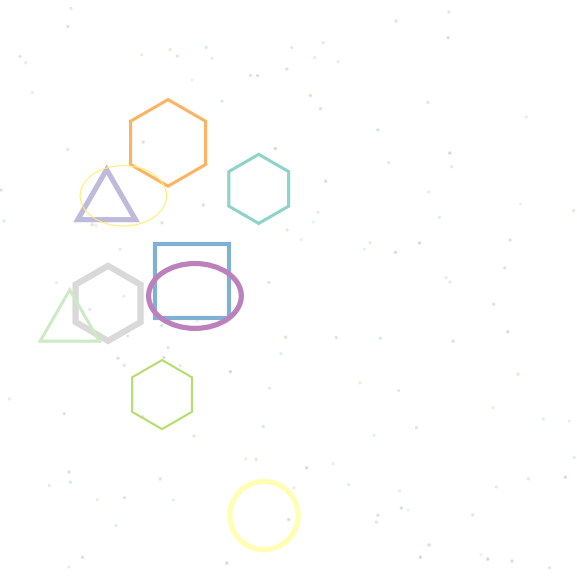[{"shape": "hexagon", "thickness": 1.5, "radius": 0.3, "center": [0.448, 0.672]}, {"shape": "circle", "thickness": 2.5, "radius": 0.3, "center": [0.457, 0.106]}, {"shape": "triangle", "thickness": 2.5, "radius": 0.29, "center": [0.185, 0.648]}, {"shape": "square", "thickness": 2, "radius": 0.32, "center": [0.332, 0.513]}, {"shape": "hexagon", "thickness": 1.5, "radius": 0.37, "center": [0.291, 0.752]}, {"shape": "hexagon", "thickness": 1, "radius": 0.3, "center": [0.281, 0.316]}, {"shape": "hexagon", "thickness": 3, "radius": 0.32, "center": [0.187, 0.474]}, {"shape": "oval", "thickness": 2.5, "radius": 0.4, "center": [0.338, 0.487]}, {"shape": "triangle", "thickness": 1.5, "radius": 0.3, "center": [0.121, 0.438]}, {"shape": "oval", "thickness": 0.5, "radius": 0.37, "center": [0.214, 0.66]}]